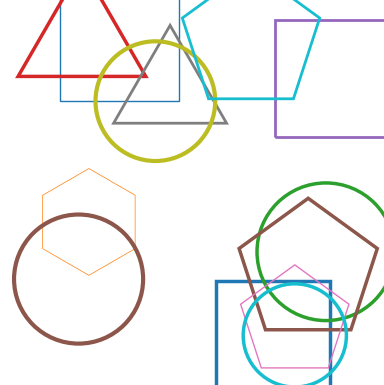[{"shape": "square", "thickness": 1, "radius": 0.77, "center": [0.31, 0.891]}, {"shape": "square", "thickness": 2.5, "radius": 0.74, "center": [0.708, 0.123]}, {"shape": "hexagon", "thickness": 0.5, "radius": 0.69, "center": [0.231, 0.424]}, {"shape": "circle", "thickness": 2.5, "radius": 0.89, "center": [0.846, 0.346]}, {"shape": "triangle", "thickness": 2.5, "radius": 0.96, "center": [0.213, 0.897]}, {"shape": "square", "thickness": 2, "radius": 0.76, "center": [0.866, 0.796]}, {"shape": "circle", "thickness": 3, "radius": 0.84, "center": [0.204, 0.275]}, {"shape": "pentagon", "thickness": 2.5, "radius": 0.94, "center": [0.801, 0.296]}, {"shape": "pentagon", "thickness": 1, "radius": 0.74, "center": [0.766, 0.164]}, {"shape": "triangle", "thickness": 2, "radius": 0.85, "center": [0.442, 0.765]}, {"shape": "circle", "thickness": 3, "radius": 0.78, "center": [0.404, 0.737]}, {"shape": "circle", "thickness": 2.5, "radius": 0.67, "center": [0.766, 0.129]}, {"shape": "pentagon", "thickness": 2, "radius": 0.94, "center": [0.652, 0.895]}]